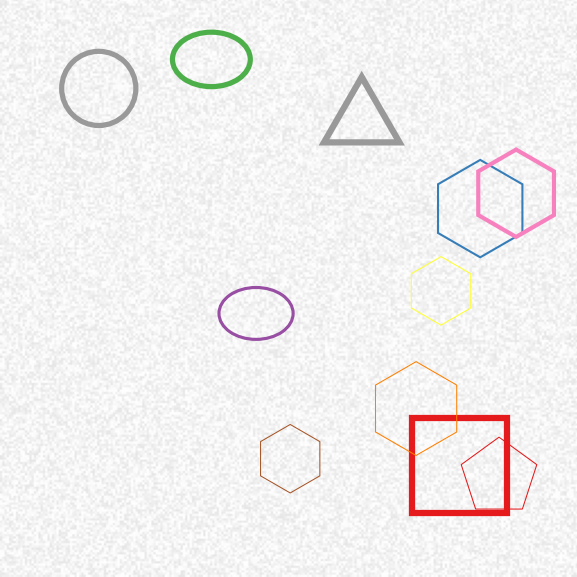[{"shape": "pentagon", "thickness": 0.5, "radius": 0.34, "center": [0.864, 0.173]}, {"shape": "square", "thickness": 3, "radius": 0.41, "center": [0.796, 0.193]}, {"shape": "hexagon", "thickness": 1, "radius": 0.42, "center": [0.832, 0.638]}, {"shape": "oval", "thickness": 2.5, "radius": 0.34, "center": [0.366, 0.896]}, {"shape": "oval", "thickness": 1.5, "radius": 0.32, "center": [0.443, 0.456]}, {"shape": "hexagon", "thickness": 0.5, "radius": 0.41, "center": [0.721, 0.292]}, {"shape": "hexagon", "thickness": 0.5, "radius": 0.3, "center": [0.764, 0.495]}, {"shape": "hexagon", "thickness": 0.5, "radius": 0.3, "center": [0.503, 0.205]}, {"shape": "hexagon", "thickness": 2, "radius": 0.38, "center": [0.894, 0.665]}, {"shape": "triangle", "thickness": 3, "radius": 0.38, "center": [0.626, 0.79]}, {"shape": "circle", "thickness": 2.5, "radius": 0.32, "center": [0.171, 0.846]}]